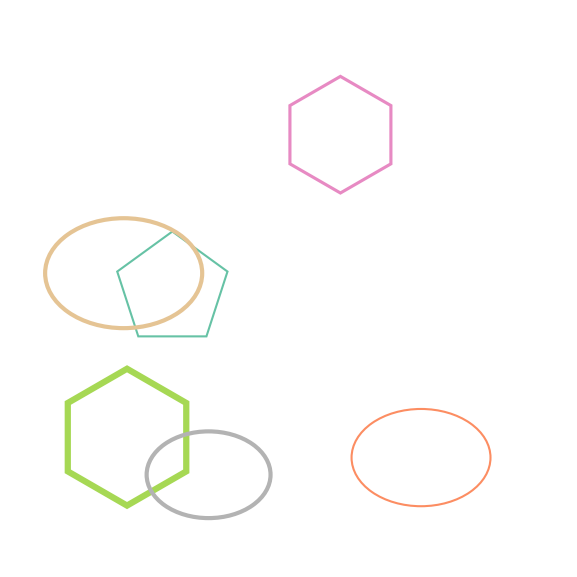[{"shape": "pentagon", "thickness": 1, "radius": 0.5, "center": [0.298, 0.498]}, {"shape": "oval", "thickness": 1, "radius": 0.6, "center": [0.729, 0.207]}, {"shape": "hexagon", "thickness": 1.5, "radius": 0.5, "center": [0.589, 0.766]}, {"shape": "hexagon", "thickness": 3, "radius": 0.59, "center": [0.22, 0.242]}, {"shape": "oval", "thickness": 2, "radius": 0.68, "center": [0.214, 0.526]}, {"shape": "oval", "thickness": 2, "radius": 0.54, "center": [0.361, 0.177]}]